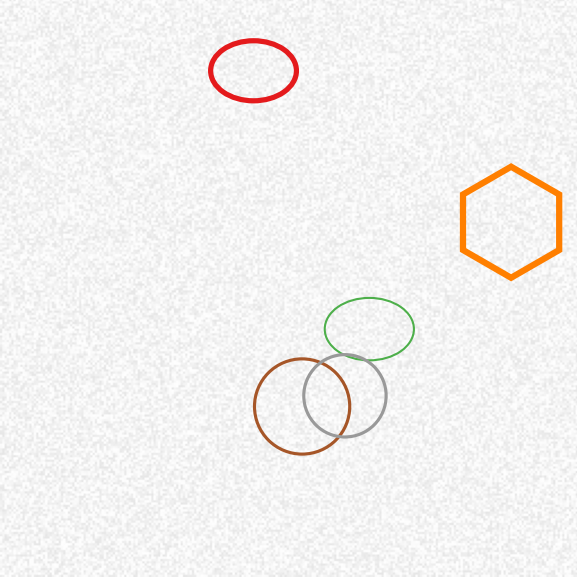[{"shape": "oval", "thickness": 2.5, "radius": 0.37, "center": [0.439, 0.877]}, {"shape": "oval", "thickness": 1, "radius": 0.39, "center": [0.64, 0.429]}, {"shape": "hexagon", "thickness": 3, "radius": 0.48, "center": [0.885, 0.614]}, {"shape": "circle", "thickness": 1.5, "radius": 0.41, "center": [0.523, 0.295]}, {"shape": "circle", "thickness": 1.5, "radius": 0.36, "center": [0.597, 0.314]}]